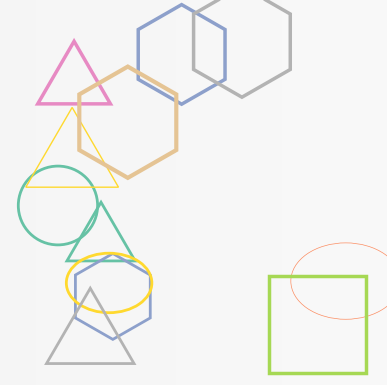[{"shape": "circle", "thickness": 2, "radius": 0.51, "center": [0.15, 0.466]}, {"shape": "triangle", "thickness": 2, "radius": 0.51, "center": [0.261, 0.373]}, {"shape": "oval", "thickness": 0.5, "radius": 0.71, "center": [0.892, 0.27]}, {"shape": "hexagon", "thickness": 2, "radius": 0.56, "center": [0.291, 0.23]}, {"shape": "hexagon", "thickness": 2.5, "radius": 0.65, "center": [0.469, 0.859]}, {"shape": "triangle", "thickness": 2.5, "radius": 0.54, "center": [0.191, 0.784]}, {"shape": "square", "thickness": 2.5, "radius": 0.63, "center": [0.819, 0.157]}, {"shape": "oval", "thickness": 2, "radius": 0.55, "center": [0.282, 0.265]}, {"shape": "triangle", "thickness": 1, "radius": 0.69, "center": [0.186, 0.583]}, {"shape": "hexagon", "thickness": 3, "radius": 0.72, "center": [0.33, 0.683]}, {"shape": "triangle", "thickness": 2, "radius": 0.65, "center": [0.233, 0.121]}, {"shape": "hexagon", "thickness": 2.5, "radius": 0.72, "center": [0.624, 0.892]}]